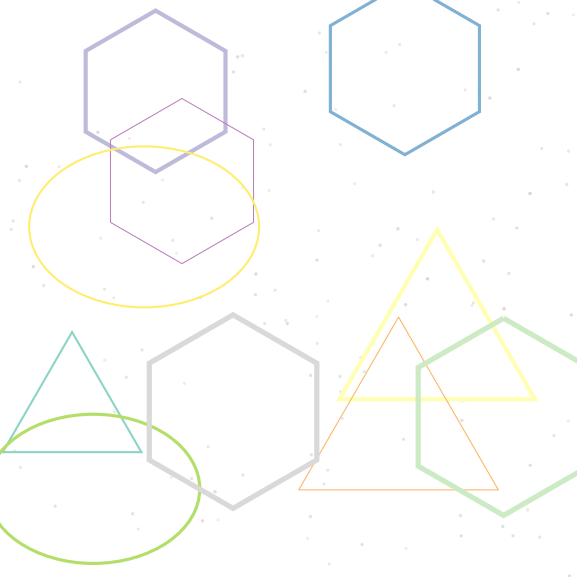[{"shape": "triangle", "thickness": 1, "radius": 0.69, "center": [0.125, 0.286]}, {"shape": "triangle", "thickness": 2, "radius": 0.98, "center": [0.757, 0.406]}, {"shape": "hexagon", "thickness": 2, "radius": 0.7, "center": [0.269, 0.841]}, {"shape": "hexagon", "thickness": 1.5, "radius": 0.75, "center": [0.701, 0.88]}, {"shape": "triangle", "thickness": 0.5, "radius": 1.0, "center": [0.69, 0.251]}, {"shape": "oval", "thickness": 1.5, "radius": 0.92, "center": [0.161, 0.153]}, {"shape": "hexagon", "thickness": 2.5, "radius": 0.84, "center": [0.404, 0.286]}, {"shape": "hexagon", "thickness": 0.5, "radius": 0.71, "center": [0.315, 0.686]}, {"shape": "hexagon", "thickness": 2.5, "radius": 0.85, "center": [0.872, 0.277]}, {"shape": "oval", "thickness": 1, "radius": 1.0, "center": [0.25, 0.606]}]